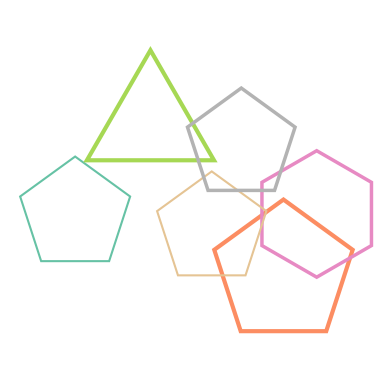[{"shape": "pentagon", "thickness": 1.5, "radius": 0.75, "center": [0.195, 0.443]}, {"shape": "pentagon", "thickness": 3, "radius": 0.94, "center": [0.736, 0.293]}, {"shape": "hexagon", "thickness": 2.5, "radius": 0.82, "center": [0.823, 0.444]}, {"shape": "triangle", "thickness": 3, "radius": 0.95, "center": [0.391, 0.679]}, {"shape": "pentagon", "thickness": 1.5, "radius": 0.75, "center": [0.55, 0.406]}, {"shape": "pentagon", "thickness": 2.5, "radius": 0.73, "center": [0.627, 0.624]}]